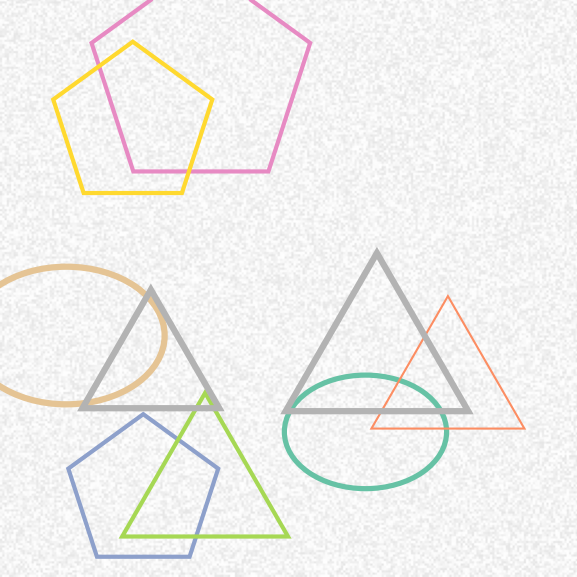[{"shape": "oval", "thickness": 2.5, "radius": 0.7, "center": [0.633, 0.251]}, {"shape": "triangle", "thickness": 1, "radius": 0.76, "center": [0.776, 0.333]}, {"shape": "pentagon", "thickness": 2, "radius": 0.68, "center": [0.248, 0.145]}, {"shape": "pentagon", "thickness": 2, "radius": 1.0, "center": [0.348, 0.863]}, {"shape": "triangle", "thickness": 2, "radius": 0.83, "center": [0.355, 0.153]}, {"shape": "pentagon", "thickness": 2, "radius": 0.72, "center": [0.23, 0.782]}, {"shape": "oval", "thickness": 3, "radius": 0.85, "center": [0.115, 0.418]}, {"shape": "triangle", "thickness": 3, "radius": 0.91, "center": [0.653, 0.378]}, {"shape": "triangle", "thickness": 3, "radius": 0.68, "center": [0.261, 0.361]}]